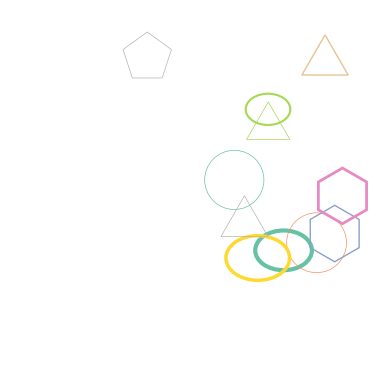[{"shape": "circle", "thickness": 0.5, "radius": 0.38, "center": [0.609, 0.533]}, {"shape": "oval", "thickness": 3, "radius": 0.37, "center": [0.737, 0.35]}, {"shape": "circle", "thickness": 0.5, "radius": 0.39, "center": [0.822, 0.369]}, {"shape": "hexagon", "thickness": 1, "radius": 0.37, "center": [0.869, 0.393]}, {"shape": "hexagon", "thickness": 2, "radius": 0.36, "center": [0.89, 0.491]}, {"shape": "oval", "thickness": 1.5, "radius": 0.29, "center": [0.696, 0.716]}, {"shape": "triangle", "thickness": 0.5, "radius": 0.32, "center": [0.697, 0.67]}, {"shape": "oval", "thickness": 2.5, "radius": 0.41, "center": [0.67, 0.33]}, {"shape": "triangle", "thickness": 1, "radius": 0.35, "center": [0.844, 0.84]}, {"shape": "pentagon", "thickness": 0.5, "radius": 0.33, "center": [0.382, 0.851]}, {"shape": "triangle", "thickness": 0.5, "radius": 0.35, "center": [0.635, 0.421]}]